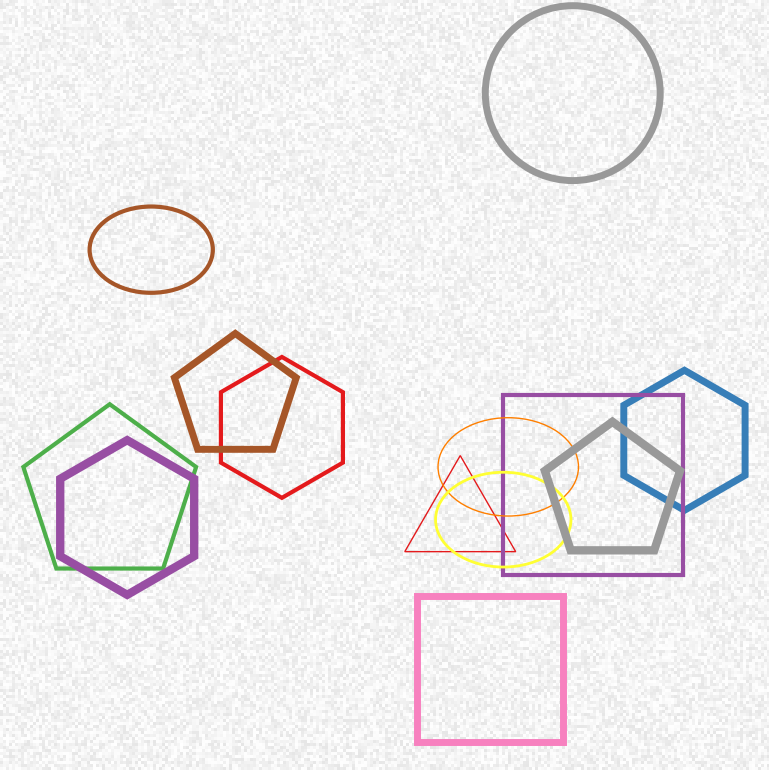[{"shape": "hexagon", "thickness": 1.5, "radius": 0.46, "center": [0.366, 0.445]}, {"shape": "triangle", "thickness": 0.5, "radius": 0.42, "center": [0.598, 0.325]}, {"shape": "hexagon", "thickness": 2.5, "radius": 0.45, "center": [0.889, 0.428]}, {"shape": "pentagon", "thickness": 1.5, "radius": 0.59, "center": [0.143, 0.357]}, {"shape": "square", "thickness": 1.5, "radius": 0.58, "center": [0.77, 0.37]}, {"shape": "hexagon", "thickness": 3, "radius": 0.5, "center": [0.165, 0.328]}, {"shape": "oval", "thickness": 0.5, "radius": 0.46, "center": [0.66, 0.394]}, {"shape": "oval", "thickness": 1, "radius": 0.44, "center": [0.654, 0.325]}, {"shape": "oval", "thickness": 1.5, "radius": 0.4, "center": [0.196, 0.676]}, {"shape": "pentagon", "thickness": 2.5, "radius": 0.42, "center": [0.306, 0.484]}, {"shape": "square", "thickness": 2.5, "radius": 0.47, "center": [0.636, 0.132]}, {"shape": "circle", "thickness": 2.5, "radius": 0.57, "center": [0.744, 0.879]}, {"shape": "pentagon", "thickness": 3, "radius": 0.46, "center": [0.795, 0.36]}]